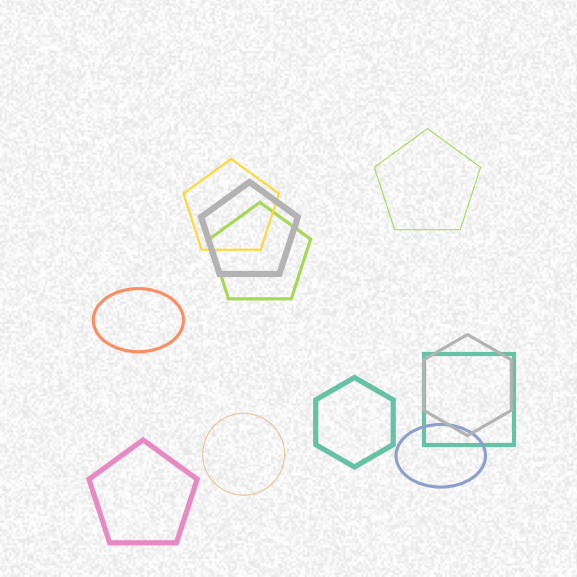[{"shape": "hexagon", "thickness": 2.5, "radius": 0.39, "center": [0.614, 0.268]}, {"shape": "square", "thickness": 2, "radius": 0.39, "center": [0.813, 0.308]}, {"shape": "oval", "thickness": 1.5, "radius": 0.39, "center": [0.24, 0.445]}, {"shape": "oval", "thickness": 1.5, "radius": 0.39, "center": [0.763, 0.21]}, {"shape": "pentagon", "thickness": 2.5, "radius": 0.49, "center": [0.248, 0.139]}, {"shape": "pentagon", "thickness": 1.5, "radius": 0.46, "center": [0.45, 0.556]}, {"shape": "pentagon", "thickness": 0.5, "radius": 0.48, "center": [0.74, 0.68]}, {"shape": "pentagon", "thickness": 1, "radius": 0.43, "center": [0.4, 0.637]}, {"shape": "circle", "thickness": 0.5, "radius": 0.35, "center": [0.422, 0.213]}, {"shape": "pentagon", "thickness": 3, "radius": 0.44, "center": [0.432, 0.596]}, {"shape": "hexagon", "thickness": 1.5, "radius": 0.44, "center": [0.81, 0.332]}]